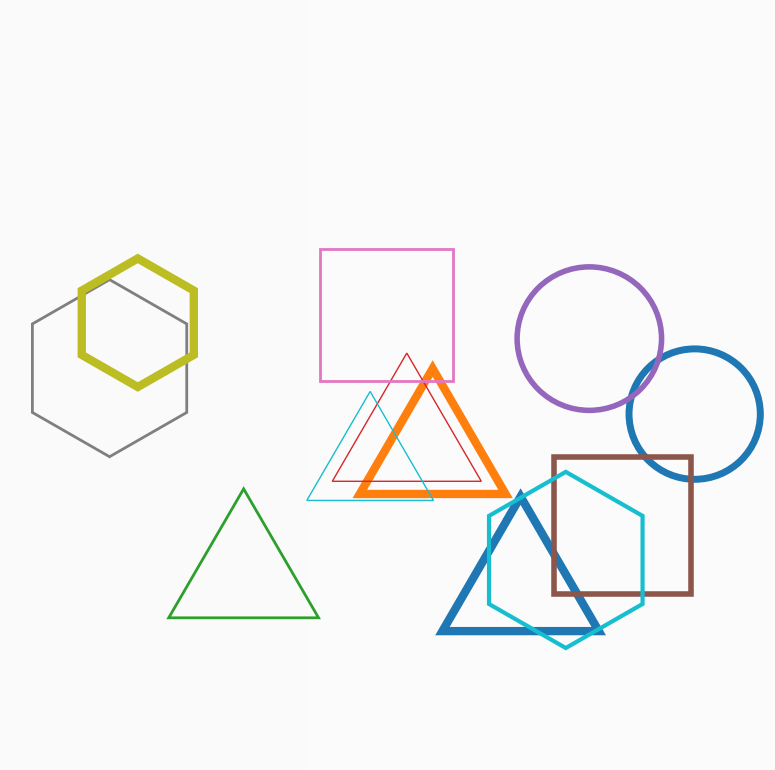[{"shape": "circle", "thickness": 2.5, "radius": 0.42, "center": [0.896, 0.462]}, {"shape": "triangle", "thickness": 3, "radius": 0.58, "center": [0.672, 0.239]}, {"shape": "triangle", "thickness": 3, "radius": 0.54, "center": [0.558, 0.413]}, {"shape": "triangle", "thickness": 1, "radius": 0.56, "center": [0.314, 0.253]}, {"shape": "triangle", "thickness": 0.5, "radius": 0.55, "center": [0.525, 0.43]}, {"shape": "circle", "thickness": 2, "radius": 0.47, "center": [0.76, 0.56]}, {"shape": "square", "thickness": 2, "radius": 0.44, "center": [0.803, 0.318]}, {"shape": "square", "thickness": 1, "radius": 0.43, "center": [0.498, 0.591]}, {"shape": "hexagon", "thickness": 1, "radius": 0.57, "center": [0.141, 0.522]}, {"shape": "hexagon", "thickness": 3, "radius": 0.42, "center": [0.178, 0.581]}, {"shape": "triangle", "thickness": 0.5, "radius": 0.47, "center": [0.478, 0.397]}, {"shape": "hexagon", "thickness": 1.5, "radius": 0.57, "center": [0.73, 0.273]}]